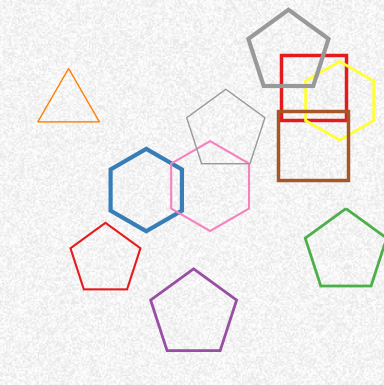[{"shape": "square", "thickness": 2.5, "radius": 0.42, "center": [0.815, 0.772]}, {"shape": "pentagon", "thickness": 1.5, "radius": 0.48, "center": [0.274, 0.326]}, {"shape": "hexagon", "thickness": 3, "radius": 0.53, "center": [0.38, 0.506]}, {"shape": "pentagon", "thickness": 2, "radius": 0.56, "center": [0.899, 0.347]}, {"shape": "pentagon", "thickness": 2, "radius": 0.59, "center": [0.503, 0.184]}, {"shape": "triangle", "thickness": 1, "radius": 0.46, "center": [0.178, 0.73]}, {"shape": "hexagon", "thickness": 2, "radius": 0.51, "center": [0.882, 0.738]}, {"shape": "square", "thickness": 2.5, "radius": 0.45, "center": [0.813, 0.622]}, {"shape": "hexagon", "thickness": 1.5, "radius": 0.58, "center": [0.546, 0.517]}, {"shape": "pentagon", "thickness": 3, "radius": 0.55, "center": [0.749, 0.865]}, {"shape": "pentagon", "thickness": 1, "radius": 0.53, "center": [0.587, 0.661]}]